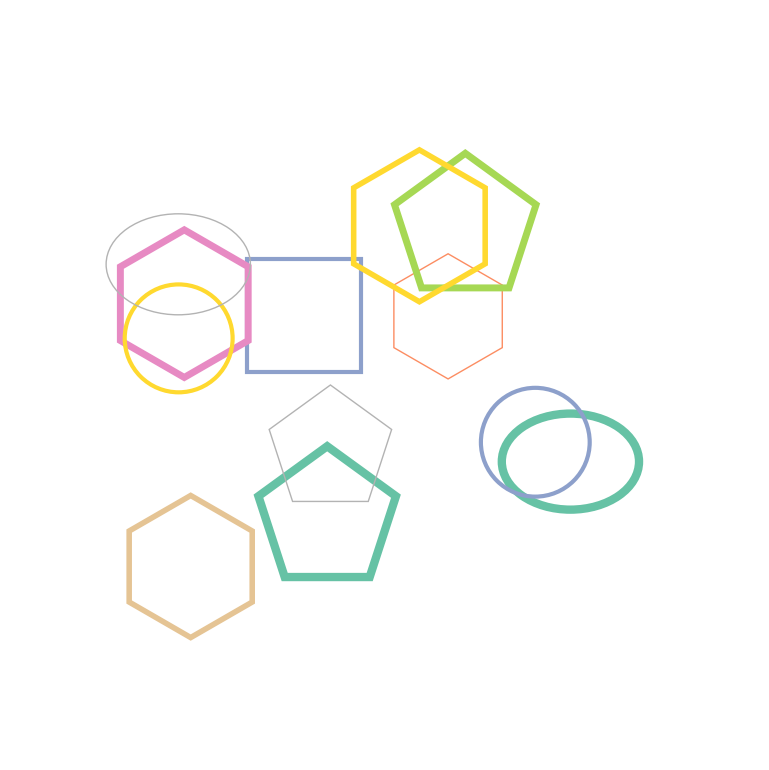[{"shape": "pentagon", "thickness": 3, "radius": 0.47, "center": [0.425, 0.327]}, {"shape": "oval", "thickness": 3, "radius": 0.45, "center": [0.741, 0.401]}, {"shape": "hexagon", "thickness": 0.5, "radius": 0.41, "center": [0.582, 0.589]}, {"shape": "circle", "thickness": 1.5, "radius": 0.35, "center": [0.695, 0.426]}, {"shape": "square", "thickness": 1.5, "radius": 0.37, "center": [0.394, 0.59]}, {"shape": "hexagon", "thickness": 2.5, "radius": 0.48, "center": [0.239, 0.606]}, {"shape": "pentagon", "thickness": 2.5, "radius": 0.48, "center": [0.604, 0.704]}, {"shape": "hexagon", "thickness": 2, "radius": 0.49, "center": [0.545, 0.707]}, {"shape": "circle", "thickness": 1.5, "radius": 0.35, "center": [0.232, 0.561]}, {"shape": "hexagon", "thickness": 2, "radius": 0.46, "center": [0.248, 0.264]}, {"shape": "oval", "thickness": 0.5, "radius": 0.47, "center": [0.232, 0.657]}, {"shape": "pentagon", "thickness": 0.5, "radius": 0.42, "center": [0.429, 0.416]}]